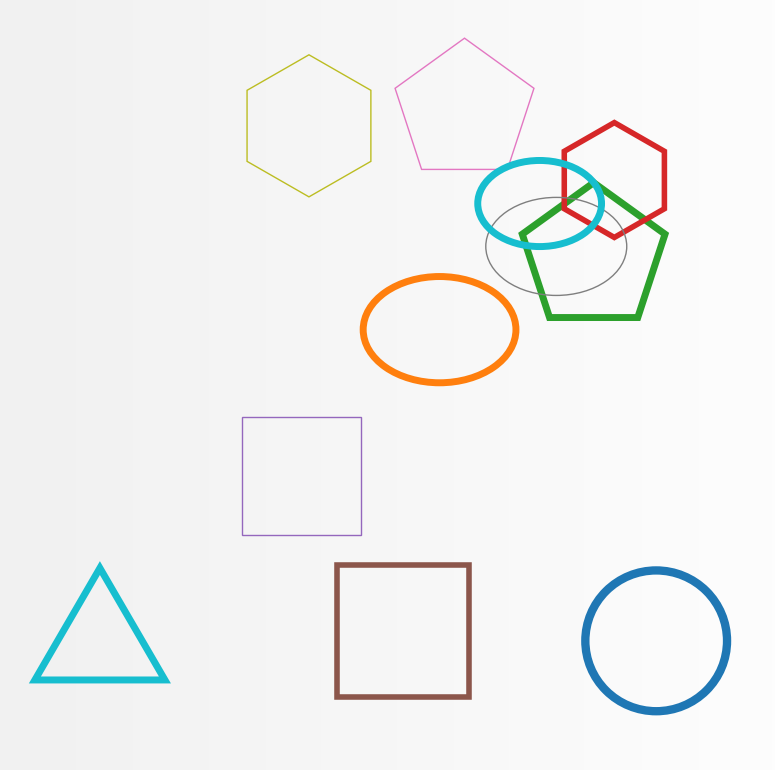[{"shape": "circle", "thickness": 3, "radius": 0.46, "center": [0.847, 0.168]}, {"shape": "oval", "thickness": 2.5, "radius": 0.49, "center": [0.567, 0.572]}, {"shape": "pentagon", "thickness": 2.5, "radius": 0.48, "center": [0.766, 0.666]}, {"shape": "hexagon", "thickness": 2, "radius": 0.37, "center": [0.793, 0.766]}, {"shape": "square", "thickness": 0.5, "radius": 0.38, "center": [0.389, 0.382]}, {"shape": "square", "thickness": 2, "radius": 0.43, "center": [0.52, 0.181]}, {"shape": "pentagon", "thickness": 0.5, "radius": 0.47, "center": [0.599, 0.856]}, {"shape": "oval", "thickness": 0.5, "radius": 0.45, "center": [0.718, 0.68]}, {"shape": "hexagon", "thickness": 0.5, "radius": 0.46, "center": [0.399, 0.837]}, {"shape": "triangle", "thickness": 2.5, "radius": 0.48, "center": [0.129, 0.165]}, {"shape": "oval", "thickness": 2.5, "radius": 0.4, "center": [0.696, 0.736]}]